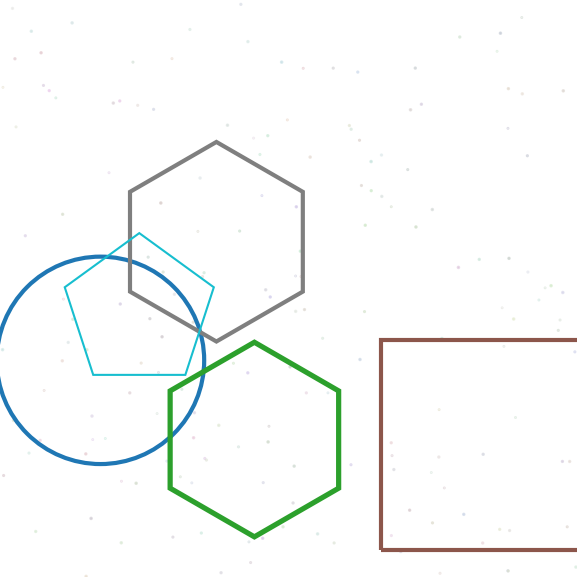[{"shape": "circle", "thickness": 2, "radius": 0.9, "center": [0.174, 0.375]}, {"shape": "hexagon", "thickness": 2.5, "radius": 0.84, "center": [0.441, 0.238]}, {"shape": "square", "thickness": 2, "radius": 0.91, "center": [0.841, 0.228]}, {"shape": "hexagon", "thickness": 2, "radius": 0.86, "center": [0.375, 0.581]}, {"shape": "pentagon", "thickness": 1, "radius": 0.68, "center": [0.241, 0.46]}]